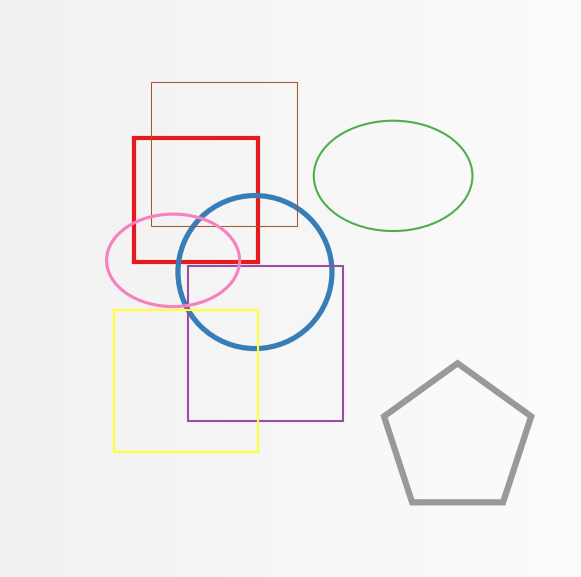[{"shape": "square", "thickness": 2, "radius": 0.54, "center": [0.337, 0.653]}, {"shape": "circle", "thickness": 2.5, "radius": 0.66, "center": [0.439, 0.528]}, {"shape": "oval", "thickness": 1, "radius": 0.68, "center": [0.676, 0.695]}, {"shape": "square", "thickness": 1, "radius": 0.67, "center": [0.457, 0.404]}, {"shape": "square", "thickness": 1, "radius": 0.62, "center": [0.32, 0.339]}, {"shape": "square", "thickness": 0.5, "radius": 0.63, "center": [0.385, 0.733]}, {"shape": "oval", "thickness": 1.5, "radius": 0.57, "center": [0.298, 0.548]}, {"shape": "pentagon", "thickness": 3, "radius": 0.67, "center": [0.787, 0.237]}]